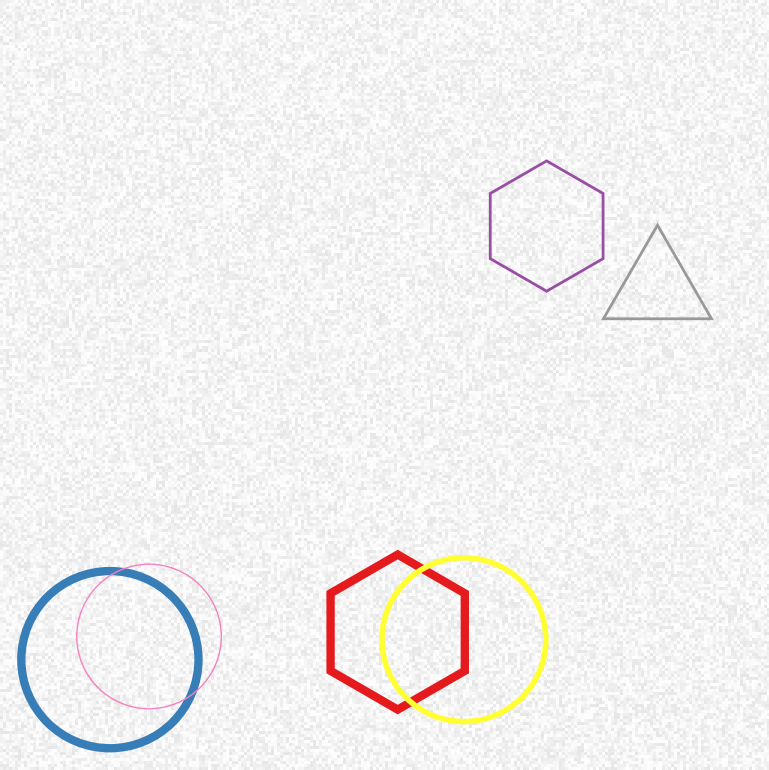[{"shape": "hexagon", "thickness": 3, "radius": 0.5, "center": [0.516, 0.179]}, {"shape": "circle", "thickness": 3, "radius": 0.58, "center": [0.143, 0.143]}, {"shape": "hexagon", "thickness": 1, "radius": 0.42, "center": [0.71, 0.706]}, {"shape": "circle", "thickness": 2, "radius": 0.53, "center": [0.602, 0.169]}, {"shape": "circle", "thickness": 0.5, "radius": 0.47, "center": [0.194, 0.173]}, {"shape": "triangle", "thickness": 1, "radius": 0.41, "center": [0.854, 0.627]}]